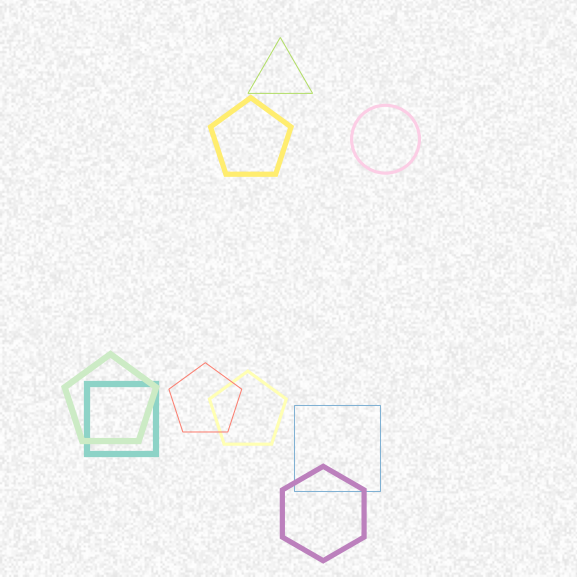[{"shape": "square", "thickness": 3, "radius": 0.3, "center": [0.21, 0.274]}, {"shape": "pentagon", "thickness": 1.5, "radius": 0.35, "center": [0.429, 0.287]}, {"shape": "pentagon", "thickness": 0.5, "radius": 0.33, "center": [0.356, 0.305]}, {"shape": "square", "thickness": 0.5, "radius": 0.37, "center": [0.584, 0.223]}, {"shape": "triangle", "thickness": 0.5, "radius": 0.32, "center": [0.485, 0.87]}, {"shape": "circle", "thickness": 1.5, "radius": 0.29, "center": [0.668, 0.758]}, {"shape": "hexagon", "thickness": 2.5, "radius": 0.41, "center": [0.56, 0.11]}, {"shape": "pentagon", "thickness": 3, "radius": 0.42, "center": [0.191, 0.303]}, {"shape": "pentagon", "thickness": 2.5, "radius": 0.37, "center": [0.434, 0.757]}]